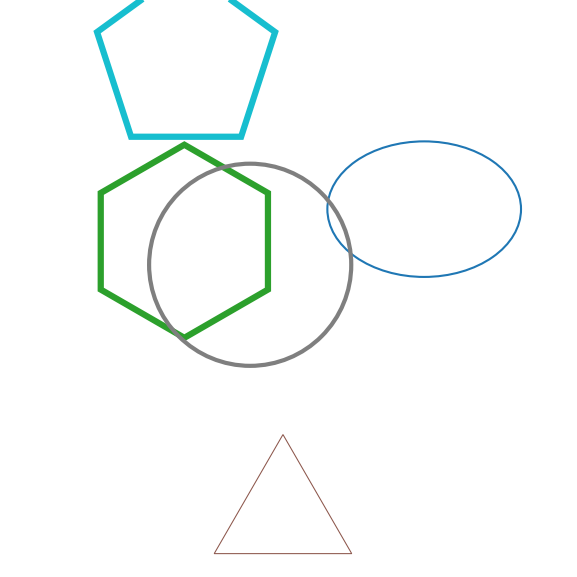[{"shape": "oval", "thickness": 1, "radius": 0.84, "center": [0.735, 0.637]}, {"shape": "hexagon", "thickness": 3, "radius": 0.84, "center": [0.319, 0.581]}, {"shape": "triangle", "thickness": 0.5, "radius": 0.69, "center": [0.49, 0.109]}, {"shape": "circle", "thickness": 2, "radius": 0.88, "center": [0.433, 0.541]}, {"shape": "pentagon", "thickness": 3, "radius": 0.81, "center": [0.322, 0.893]}]